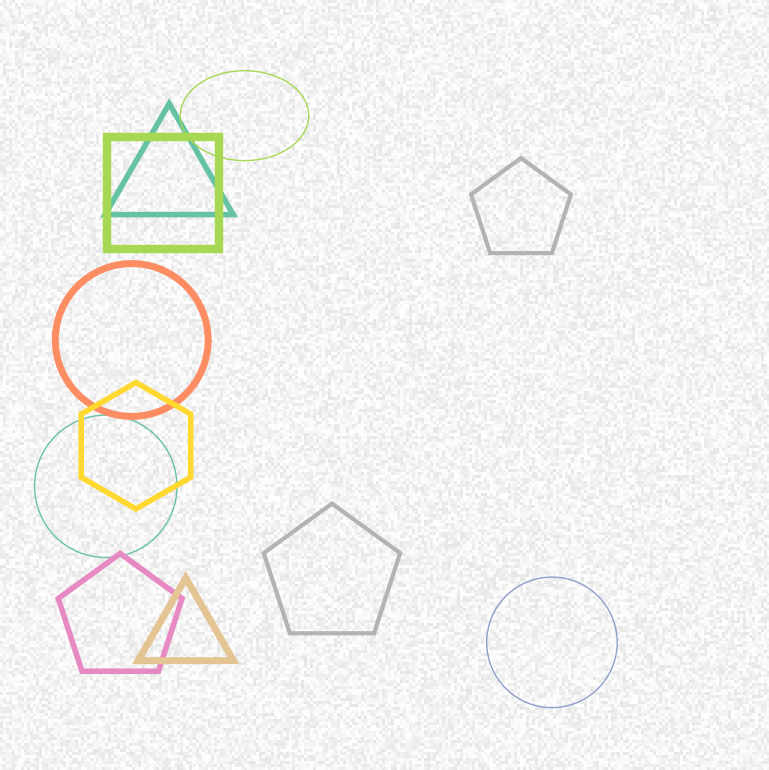[{"shape": "circle", "thickness": 0.5, "radius": 0.46, "center": [0.137, 0.368]}, {"shape": "triangle", "thickness": 2, "radius": 0.48, "center": [0.22, 0.769]}, {"shape": "circle", "thickness": 2.5, "radius": 0.5, "center": [0.171, 0.558]}, {"shape": "circle", "thickness": 0.5, "radius": 0.42, "center": [0.717, 0.166]}, {"shape": "pentagon", "thickness": 2, "radius": 0.42, "center": [0.156, 0.197]}, {"shape": "square", "thickness": 3, "radius": 0.36, "center": [0.212, 0.749]}, {"shape": "oval", "thickness": 0.5, "radius": 0.42, "center": [0.318, 0.85]}, {"shape": "hexagon", "thickness": 2, "radius": 0.41, "center": [0.177, 0.421]}, {"shape": "triangle", "thickness": 2.5, "radius": 0.36, "center": [0.241, 0.178]}, {"shape": "pentagon", "thickness": 1.5, "radius": 0.47, "center": [0.431, 0.253]}, {"shape": "pentagon", "thickness": 1.5, "radius": 0.34, "center": [0.677, 0.726]}]